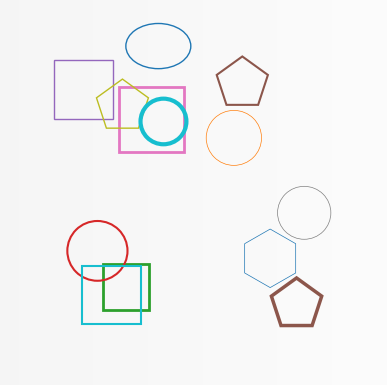[{"shape": "oval", "thickness": 1, "radius": 0.42, "center": [0.409, 0.88]}, {"shape": "hexagon", "thickness": 0.5, "radius": 0.38, "center": [0.697, 0.329]}, {"shape": "circle", "thickness": 0.5, "radius": 0.36, "center": [0.604, 0.642]}, {"shape": "square", "thickness": 2, "radius": 0.3, "center": [0.325, 0.255]}, {"shape": "circle", "thickness": 1.5, "radius": 0.39, "center": [0.251, 0.348]}, {"shape": "square", "thickness": 1, "radius": 0.38, "center": [0.216, 0.767]}, {"shape": "pentagon", "thickness": 2.5, "radius": 0.34, "center": [0.765, 0.21]}, {"shape": "pentagon", "thickness": 1.5, "radius": 0.35, "center": [0.625, 0.784]}, {"shape": "square", "thickness": 2, "radius": 0.42, "center": [0.392, 0.69]}, {"shape": "circle", "thickness": 0.5, "radius": 0.34, "center": [0.785, 0.447]}, {"shape": "pentagon", "thickness": 1, "radius": 0.35, "center": [0.316, 0.724]}, {"shape": "circle", "thickness": 3, "radius": 0.3, "center": [0.422, 0.685]}, {"shape": "square", "thickness": 1.5, "radius": 0.38, "center": [0.288, 0.234]}]